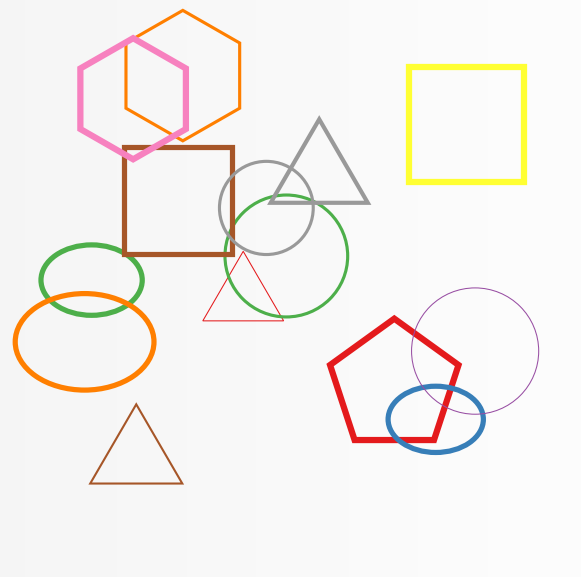[{"shape": "triangle", "thickness": 0.5, "radius": 0.4, "center": [0.418, 0.484]}, {"shape": "pentagon", "thickness": 3, "radius": 0.58, "center": [0.678, 0.331]}, {"shape": "oval", "thickness": 2.5, "radius": 0.41, "center": [0.75, 0.273]}, {"shape": "oval", "thickness": 2.5, "radius": 0.44, "center": [0.158, 0.514]}, {"shape": "circle", "thickness": 1.5, "radius": 0.53, "center": [0.493, 0.556]}, {"shape": "circle", "thickness": 0.5, "radius": 0.55, "center": [0.817, 0.391]}, {"shape": "hexagon", "thickness": 1.5, "radius": 0.56, "center": [0.315, 0.868]}, {"shape": "oval", "thickness": 2.5, "radius": 0.6, "center": [0.146, 0.407]}, {"shape": "square", "thickness": 3, "radius": 0.5, "center": [0.802, 0.784]}, {"shape": "square", "thickness": 2.5, "radius": 0.46, "center": [0.306, 0.651]}, {"shape": "triangle", "thickness": 1, "radius": 0.46, "center": [0.234, 0.208]}, {"shape": "hexagon", "thickness": 3, "radius": 0.52, "center": [0.229, 0.828]}, {"shape": "circle", "thickness": 1.5, "radius": 0.4, "center": [0.458, 0.639]}, {"shape": "triangle", "thickness": 2, "radius": 0.48, "center": [0.549, 0.696]}]